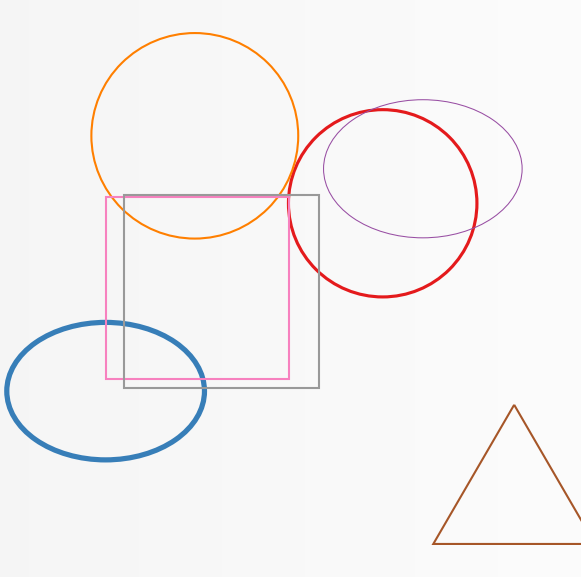[{"shape": "circle", "thickness": 1.5, "radius": 0.81, "center": [0.658, 0.647]}, {"shape": "oval", "thickness": 2.5, "radius": 0.85, "center": [0.182, 0.322]}, {"shape": "oval", "thickness": 0.5, "radius": 0.85, "center": [0.727, 0.707]}, {"shape": "circle", "thickness": 1, "radius": 0.89, "center": [0.335, 0.764]}, {"shape": "triangle", "thickness": 1, "radius": 0.8, "center": [0.885, 0.138]}, {"shape": "square", "thickness": 1, "radius": 0.79, "center": [0.34, 0.5]}, {"shape": "square", "thickness": 1, "radius": 0.84, "center": [0.382, 0.495]}]